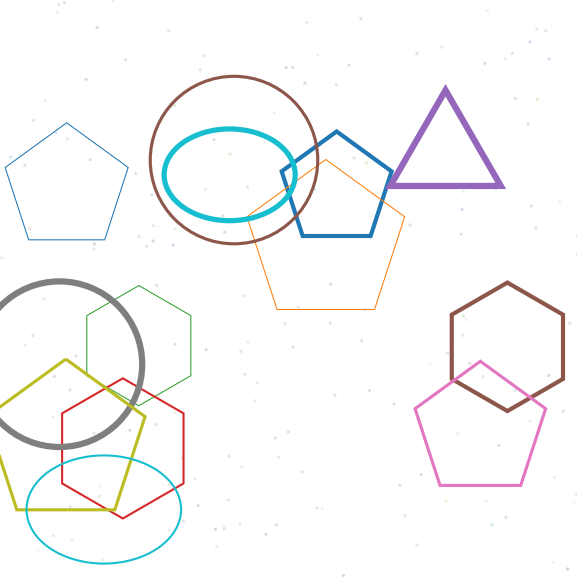[{"shape": "pentagon", "thickness": 0.5, "radius": 0.56, "center": [0.115, 0.674]}, {"shape": "pentagon", "thickness": 2, "radius": 0.5, "center": [0.583, 0.671]}, {"shape": "pentagon", "thickness": 0.5, "radius": 0.72, "center": [0.564, 0.579]}, {"shape": "hexagon", "thickness": 0.5, "radius": 0.52, "center": [0.24, 0.401]}, {"shape": "hexagon", "thickness": 1, "radius": 0.61, "center": [0.213, 0.223]}, {"shape": "triangle", "thickness": 3, "radius": 0.55, "center": [0.771, 0.732]}, {"shape": "hexagon", "thickness": 2, "radius": 0.56, "center": [0.879, 0.399]}, {"shape": "circle", "thickness": 1.5, "radius": 0.73, "center": [0.405, 0.722]}, {"shape": "pentagon", "thickness": 1.5, "radius": 0.59, "center": [0.832, 0.255]}, {"shape": "circle", "thickness": 3, "radius": 0.72, "center": [0.103, 0.368]}, {"shape": "pentagon", "thickness": 1.5, "radius": 0.72, "center": [0.114, 0.233]}, {"shape": "oval", "thickness": 1, "radius": 0.67, "center": [0.18, 0.117]}, {"shape": "oval", "thickness": 2.5, "radius": 0.57, "center": [0.398, 0.696]}]